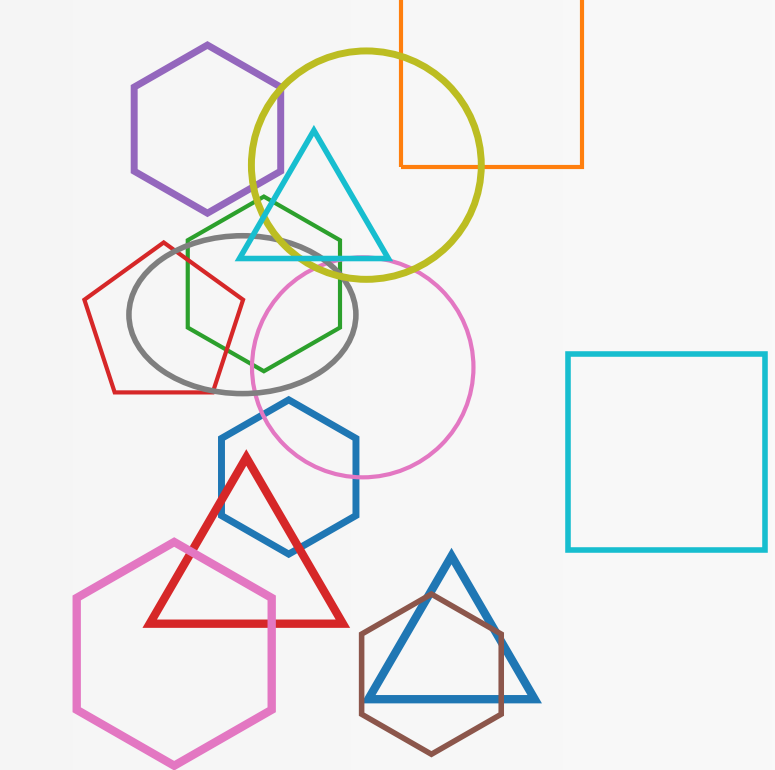[{"shape": "hexagon", "thickness": 2.5, "radius": 0.5, "center": [0.373, 0.381]}, {"shape": "triangle", "thickness": 3, "radius": 0.62, "center": [0.583, 0.154]}, {"shape": "square", "thickness": 1.5, "radius": 0.58, "center": [0.634, 0.899]}, {"shape": "hexagon", "thickness": 1.5, "radius": 0.57, "center": [0.34, 0.631]}, {"shape": "triangle", "thickness": 3, "radius": 0.72, "center": [0.318, 0.262]}, {"shape": "pentagon", "thickness": 1.5, "radius": 0.54, "center": [0.211, 0.577]}, {"shape": "hexagon", "thickness": 2.5, "radius": 0.55, "center": [0.268, 0.832]}, {"shape": "hexagon", "thickness": 2, "radius": 0.52, "center": [0.557, 0.124]}, {"shape": "hexagon", "thickness": 3, "radius": 0.73, "center": [0.225, 0.151]}, {"shape": "circle", "thickness": 1.5, "radius": 0.71, "center": [0.468, 0.523]}, {"shape": "oval", "thickness": 2, "radius": 0.73, "center": [0.313, 0.591]}, {"shape": "circle", "thickness": 2.5, "radius": 0.74, "center": [0.473, 0.786]}, {"shape": "triangle", "thickness": 2, "radius": 0.55, "center": [0.405, 0.72]}, {"shape": "square", "thickness": 2, "radius": 0.63, "center": [0.86, 0.413]}]